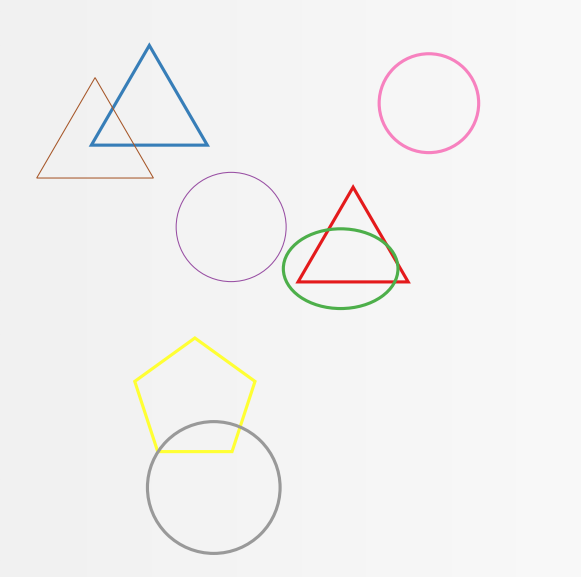[{"shape": "triangle", "thickness": 1.5, "radius": 0.55, "center": [0.607, 0.566]}, {"shape": "triangle", "thickness": 1.5, "radius": 0.58, "center": [0.257, 0.805]}, {"shape": "oval", "thickness": 1.5, "radius": 0.49, "center": [0.586, 0.534]}, {"shape": "circle", "thickness": 0.5, "radius": 0.47, "center": [0.398, 0.606]}, {"shape": "pentagon", "thickness": 1.5, "radius": 0.54, "center": [0.335, 0.305]}, {"shape": "triangle", "thickness": 0.5, "radius": 0.58, "center": [0.164, 0.749]}, {"shape": "circle", "thickness": 1.5, "radius": 0.43, "center": [0.738, 0.82]}, {"shape": "circle", "thickness": 1.5, "radius": 0.57, "center": [0.368, 0.155]}]